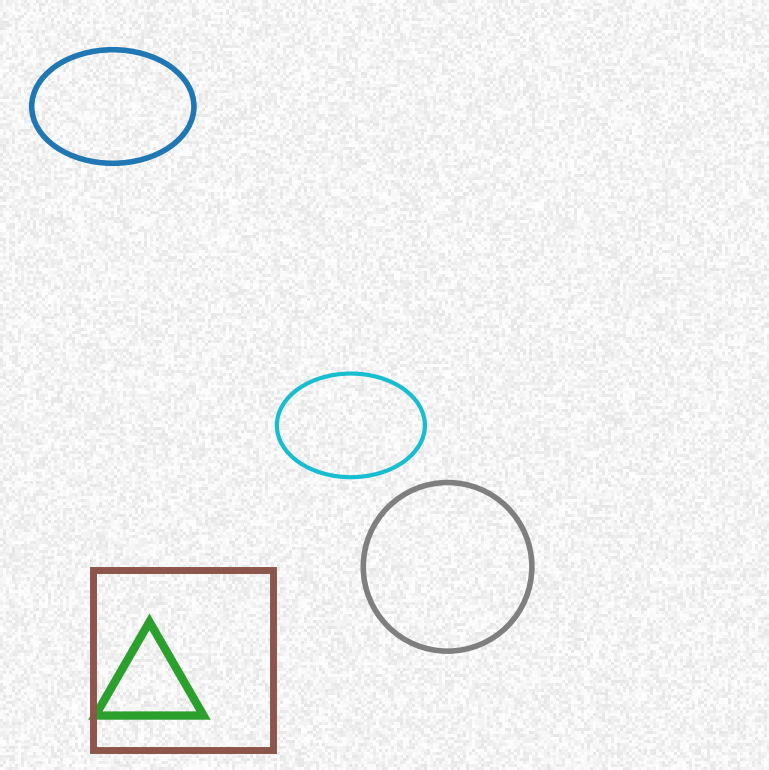[{"shape": "oval", "thickness": 2, "radius": 0.53, "center": [0.147, 0.862]}, {"shape": "triangle", "thickness": 3, "radius": 0.41, "center": [0.194, 0.111]}, {"shape": "square", "thickness": 2.5, "radius": 0.58, "center": [0.238, 0.143]}, {"shape": "circle", "thickness": 2, "radius": 0.55, "center": [0.581, 0.264]}, {"shape": "oval", "thickness": 1.5, "radius": 0.48, "center": [0.456, 0.448]}]